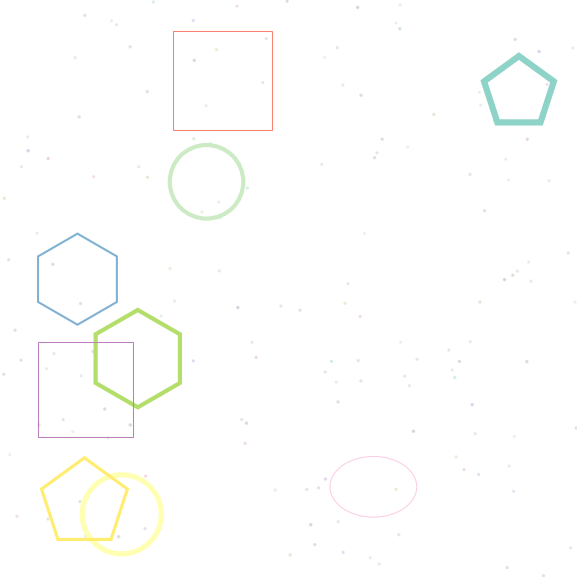[{"shape": "pentagon", "thickness": 3, "radius": 0.32, "center": [0.899, 0.839]}, {"shape": "circle", "thickness": 2.5, "radius": 0.34, "center": [0.211, 0.109]}, {"shape": "square", "thickness": 0.5, "radius": 0.43, "center": [0.386, 0.86]}, {"shape": "hexagon", "thickness": 1, "radius": 0.39, "center": [0.134, 0.516]}, {"shape": "hexagon", "thickness": 2, "radius": 0.42, "center": [0.239, 0.378]}, {"shape": "oval", "thickness": 0.5, "radius": 0.38, "center": [0.647, 0.156]}, {"shape": "square", "thickness": 0.5, "radius": 0.41, "center": [0.148, 0.324]}, {"shape": "circle", "thickness": 2, "radius": 0.32, "center": [0.358, 0.684]}, {"shape": "pentagon", "thickness": 1.5, "radius": 0.39, "center": [0.146, 0.128]}]